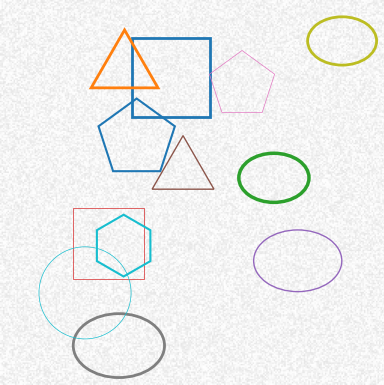[{"shape": "square", "thickness": 2, "radius": 0.51, "center": [0.444, 0.799]}, {"shape": "pentagon", "thickness": 1.5, "radius": 0.52, "center": [0.355, 0.64]}, {"shape": "triangle", "thickness": 2, "radius": 0.5, "center": [0.324, 0.822]}, {"shape": "oval", "thickness": 2.5, "radius": 0.46, "center": [0.711, 0.538]}, {"shape": "square", "thickness": 0.5, "radius": 0.46, "center": [0.282, 0.367]}, {"shape": "oval", "thickness": 1, "radius": 0.57, "center": [0.773, 0.323]}, {"shape": "triangle", "thickness": 1, "radius": 0.46, "center": [0.475, 0.555]}, {"shape": "pentagon", "thickness": 0.5, "radius": 0.44, "center": [0.629, 0.78]}, {"shape": "oval", "thickness": 2, "radius": 0.59, "center": [0.309, 0.102]}, {"shape": "oval", "thickness": 2, "radius": 0.45, "center": [0.889, 0.894]}, {"shape": "circle", "thickness": 0.5, "radius": 0.6, "center": [0.221, 0.239]}, {"shape": "hexagon", "thickness": 1.5, "radius": 0.4, "center": [0.321, 0.362]}]